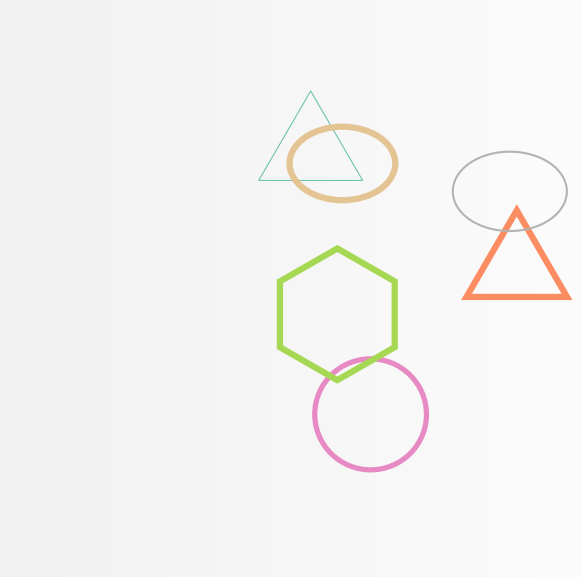[{"shape": "triangle", "thickness": 0.5, "radius": 0.52, "center": [0.535, 0.738]}, {"shape": "triangle", "thickness": 3, "radius": 0.5, "center": [0.889, 0.535]}, {"shape": "circle", "thickness": 2.5, "radius": 0.48, "center": [0.638, 0.282]}, {"shape": "hexagon", "thickness": 3, "radius": 0.57, "center": [0.58, 0.455]}, {"shape": "oval", "thickness": 3, "radius": 0.45, "center": [0.589, 0.716]}, {"shape": "oval", "thickness": 1, "radius": 0.49, "center": [0.877, 0.668]}]